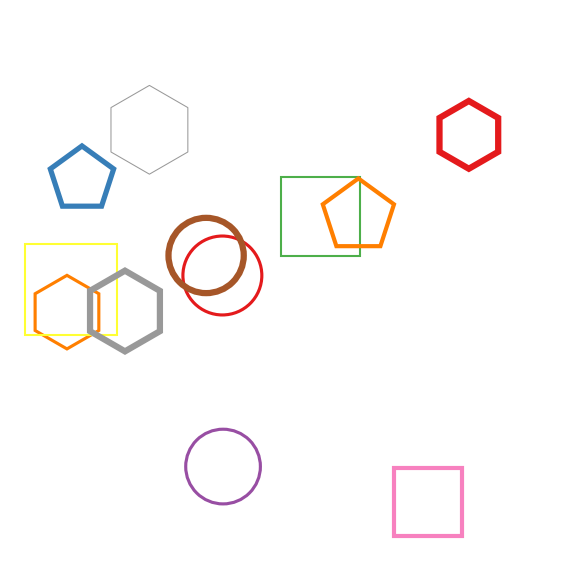[{"shape": "hexagon", "thickness": 3, "radius": 0.29, "center": [0.812, 0.766]}, {"shape": "circle", "thickness": 1.5, "radius": 0.34, "center": [0.385, 0.522]}, {"shape": "pentagon", "thickness": 2.5, "radius": 0.29, "center": [0.142, 0.689]}, {"shape": "square", "thickness": 1, "radius": 0.34, "center": [0.554, 0.624]}, {"shape": "circle", "thickness": 1.5, "radius": 0.32, "center": [0.386, 0.191]}, {"shape": "pentagon", "thickness": 2, "radius": 0.32, "center": [0.621, 0.625]}, {"shape": "hexagon", "thickness": 1.5, "radius": 0.32, "center": [0.116, 0.459]}, {"shape": "square", "thickness": 1, "radius": 0.4, "center": [0.123, 0.498]}, {"shape": "circle", "thickness": 3, "radius": 0.33, "center": [0.357, 0.557]}, {"shape": "square", "thickness": 2, "radius": 0.3, "center": [0.741, 0.13]}, {"shape": "hexagon", "thickness": 0.5, "radius": 0.38, "center": [0.259, 0.774]}, {"shape": "hexagon", "thickness": 3, "radius": 0.35, "center": [0.216, 0.461]}]